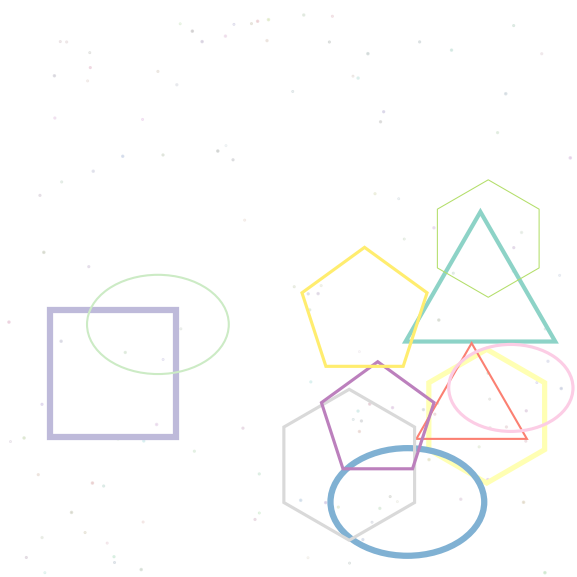[{"shape": "triangle", "thickness": 2, "radius": 0.75, "center": [0.832, 0.483]}, {"shape": "hexagon", "thickness": 2.5, "radius": 0.58, "center": [0.843, 0.278]}, {"shape": "square", "thickness": 3, "radius": 0.55, "center": [0.196, 0.352]}, {"shape": "triangle", "thickness": 1, "radius": 0.55, "center": [0.817, 0.294]}, {"shape": "oval", "thickness": 3, "radius": 0.67, "center": [0.705, 0.13]}, {"shape": "hexagon", "thickness": 0.5, "radius": 0.51, "center": [0.845, 0.586]}, {"shape": "oval", "thickness": 1.5, "radius": 0.54, "center": [0.885, 0.327]}, {"shape": "hexagon", "thickness": 1.5, "radius": 0.65, "center": [0.605, 0.194]}, {"shape": "pentagon", "thickness": 1.5, "radius": 0.51, "center": [0.654, 0.27]}, {"shape": "oval", "thickness": 1, "radius": 0.61, "center": [0.273, 0.437]}, {"shape": "pentagon", "thickness": 1.5, "radius": 0.57, "center": [0.631, 0.457]}]